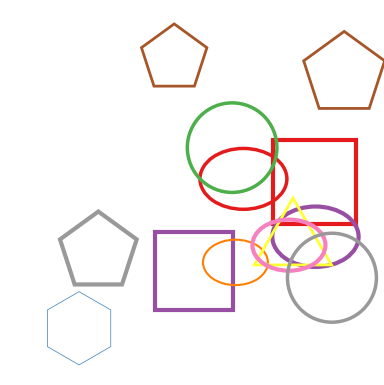[{"shape": "square", "thickness": 3, "radius": 0.54, "center": [0.818, 0.528]}, {"shape": "oval", "thickness": 2.5, "radius": 0.56, "center": [0.632, 0.535]}, {"shape": "hexagon", "thickness": 0.5, "radius": 0.48, "center": [0.205, 0.147]}, {"shape": "circle", "thickness": 2.5, "radius": 0.58, "center": [0.603, 0.617]}, {"shape": "square", "thickness": 3, "radius": 0.51, "center": [0.504, 0.297]}, {"shape": "oval", "thickness": 3, "radius": 0.56, "center": [0.819, 0.385]}, {"shape": "oval", "thickness": 1.5, "radius": 0.42, "center": [0.612, 0.318]}, {"shape": "triangle", "thickness": 2, "radius": 0.58, "center": [0.761, 0.37]}, {"shape": "pentagon", "thickness": 2, "radius": 0.55, "center": [0.894, 0.808]}, {"shape": "pentagon", "thickness": 2, "radius": 0.45, "center": [0.452, 0.849]}, {"shape": "oval", "thickness": 3, "radius": 0.47, "center": [0.75, 0.363]}, {"shape": "pentagon", "thickness": 3, "radius": 0.52, "center": [0.255, 0.346]}, {"shape": "circle", "thickness": 2.5, "radius": 0.58, "center": [0.862, 0.279]}]